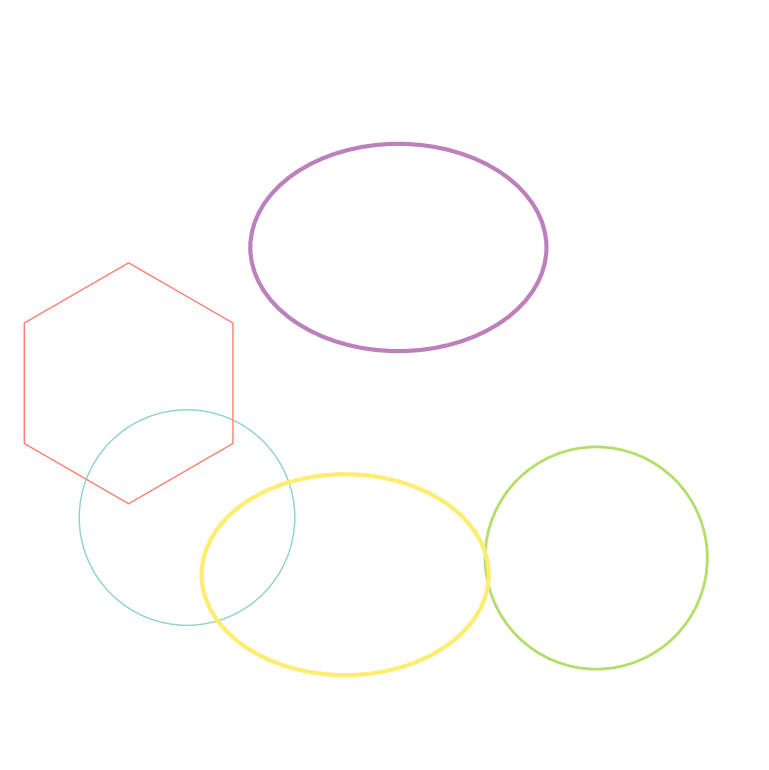[{"shape": "circle", "thickness": 0.5, "radius": 0.7, "center": [0.243, 0.328]}, {"shape": "hexagon", "thickness": 0.5, "radius": 0.78, "center": [0.167, 0.502]}, {"shape": "circle", "thickness": 1, "radius": 0.72, "center": [0.774, 0.275]}, {"shape": "oval", "thickness": 1.5, "radius": 0.96, "center": [0.517, 0.679]}, {"shape": "oval", "thickness": 1.5, "radius": 0.93, "center": [0.448, 0.254]}]